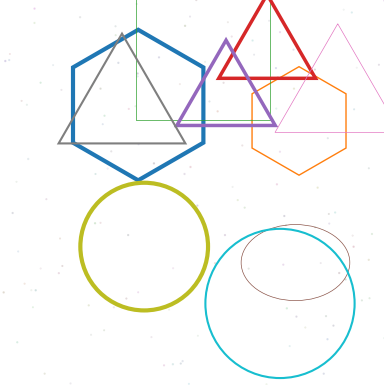[{"shape": "hexagon", "thickness": 3, "radius": 0.98, "center": [0.359, 0.727]}, {"shape": "hexagon", "thickness": 1, "radius": 0.7, "center": [0.777, 0.686]}, {"shape": "square", "thickness": 0.5, "radius": 0.87, "center": [0.528, 0.862]}, {"shape": "triangle", "thickness": 2.5, "radius": 0.73, "center": [0.694, 0.869]}, {"shape": "triangle", "thickness": 2.5, "radius": 0.74, "center": [0.587, 0.748]}, {"shape": "oval", "thickness": 0.5, "radius": 0.71, "center": [0.767, 0.318]}, {"shape": "triangle", "thickness": 0.5, "radius": 0.94, "center": [0.877, 0.75]}, {"shape": "triangle", "thickness": 1.5, "radius": 0.95, "center": [0.317, 0.723]}, {"shape": "circle", "thickness": 3, "radius": 0.83, "center": [0.375, 0.36]}, {"shape": "circle", "thickness": 1.5, "radius": 0.97, "center": [0.727, 0.212]}]